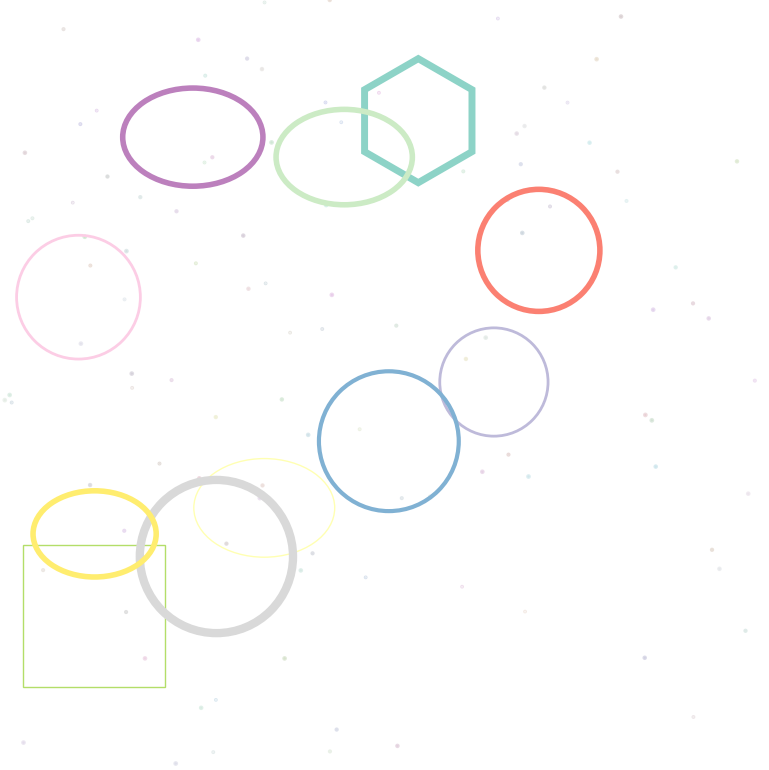[{"shape": "hexagon", "thickness": 2.5, "radius": 0.4, "center": [0.543, 0.843]}, {"shape": "oval", "thickness": 0.5, "radius": 0.46, "center": [0.343, 0.34]}, {"shape": "circle", "thickness": 1, "radius": 0.35, "center": [0.641, 0.504]}, {"shape": "circle", "thickness": 2, "radius": 0.4, "center": [0.7, 0.675]}, {"shape": "circle", "thickness": 1.5, "radius": 0.45, "center": [0.505, 0.427]}, {"shape": "square", "thickness": 0.5, "radius": 0.46, "center": [0.122, 0.2]}, {"shape": "circle", "thickness": 1, "radius": 0.4, "center": [0.102, 0.614]}, {"shape": "circle", "thickness": 3, "radius": 0.5, "center": [0.281, 0.277]}, {"shape": "oval", "thickness": 2, "radius": 0.46, "center": [0.25, 0.822]}, {"shape": "oval", "thickness": 2, "radius": 0.44, "center": [0.447, 0.796]}, {"shape": "oval", "thickness": 2, "radius": 0.4, "center": [0.123, 0.307]}]